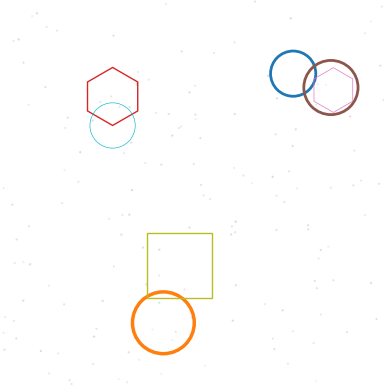[{"shape": "circle", "thickness": 2, "radius": 0.29, "center": [0.761, 0.809]}, {"shape": "circle", "thickness": 2.5, "radius": 0.4, "center": [0.424, 0.162]}, {"shape": "hexagon", "thickness": 1, "radius": 0.38, "center": [0.293, 0.749]}, {"shape": "circle", "thickness": 2, "radius": 0.35, "center": [0.86, 0.773]}, {"shape": "hexagon", "thickness": 0.5, "radius": 0.29, "center": [0.866, 0.766]}, {"shape": "square", "thickness": 1, "radius": 0.42, "center": [0.466, 0.31]}, {"shape": "circle", "thickness": 0.5, "radius": 0.29, "center": [0.292, 0.674]}]